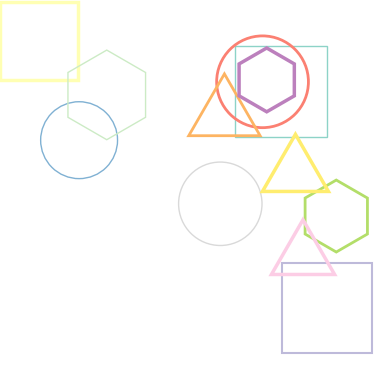[{"shape": "square", "thickness": 1, "radius": 0.59, "center": [0.729, 0.762]}, {"shape": "square", "thickness": 2.5, "radius": 0.51, "center": [0.102, 0.893]}, {"shape": "square", "thickness": 1.5, "radius": 0.58, "center": [0.848, 0.199]}, {"shape": "circle", "thickness": 2, "radius": 0.6, "center": [0.682, 0.788]}, {"shape": "circle", "thickness": 1, "radius": 0.5, "center": [0.205, 0.636]}, {"shape": "triangle", "thickness": 2, "radius": 0.54, "center": [0.583, 0.701]}, {"shape": "hexagon", "thickness": 2, "radius": 0.47, "center": [0.873, 0.439]}, {"shape": "triangle", "thickness": 2.5, "radius": 0.47, "center": [0.787, 0.334]}, {"shape": "circle", "thickness": 1, "radius": 0.54, "center": [0.572, 0.471]}, {"shape": "hexagon", "thickness": 2.5, "radius": 0.41, "center": [0.693, 0.793]}, {"shape": "hexagon", "thickness": 1, "radius": 0.58, "center": [0.277, 0.754]}, {"shape": "triangle", "thickness": 2.5, "radius": 0.49, "center": [0.767, 0.552]}]